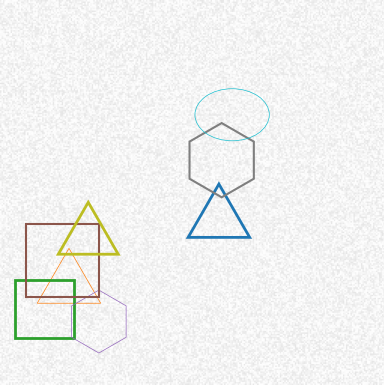[{"shape": "triangle", "thickness": 2, "radius": 0.46, "center": [0.569, 0.43]}, {"shape": "triangle", "thickness": 0.5, "radius": 0.48, "center": [0.179, 0.26]}, {"shape": "square", "thickness": 2, "radius": 0.38, "center": [0.116, 0.197]}, {"shape": "hexagon", "thickness": 0.5, "radius": 0.41, "center": [0.257, 0.165]}, {"shape": "square", "thickness": 1.5, "radius": 0.47, "center": [0.162, 0.325]}, {"shape": "hexagon", "thickness": 1.5, "radius": 0.48, "center": [0.576, 0.584]}, {"shape": "triangle", "thickness": 2, "radius": 0.45, "center": [0.229, 0.385]}, {"shape": "oval", "thickness": 0.5, "radius": 0.48, "center": [0.603, 0.702]}]